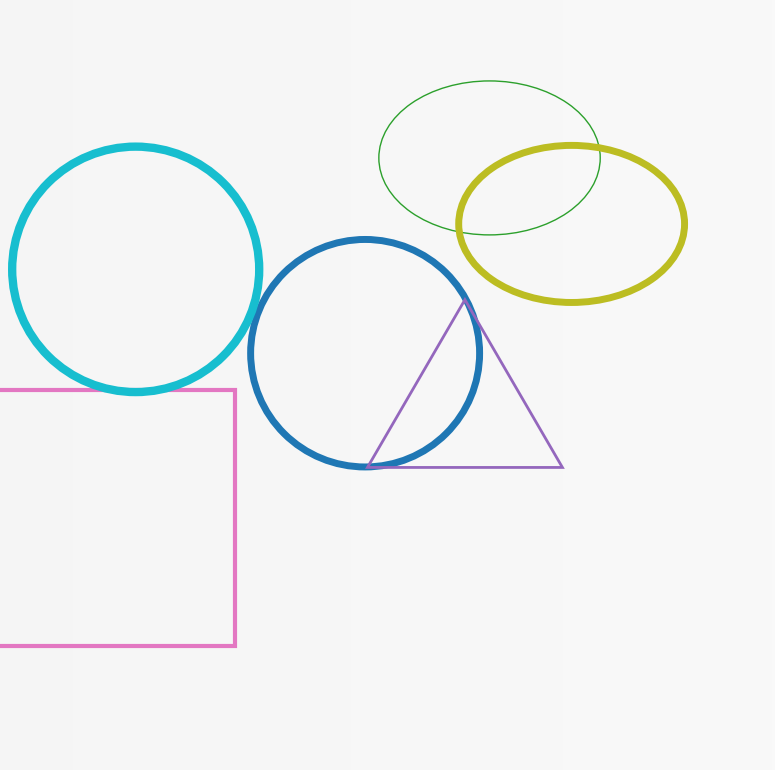[{"shape": "circle", "thickness": 2.5, "radius": 0.74, "center": [0.471, 0.541]}, {"shape": "oval", "thickness": 0.5, "radius": 0.71, "center": [0.632, 0.795]}, {"shape": "triangle", "thickness": 1, "radius": 0.73, "center": [0.6, 0.466]}, {"shape": "square", "thickness": 1.5, "radius": 0.83, "center": [0.138, 0.328]}, {"shape": "oval", "thickness": 2.5, "radius": 0.73, "center": [0.738, 0.709]}, {"shape": "circle", "thickness": 3, "radius": 0.8, "center": [0.175, 0.65]}]